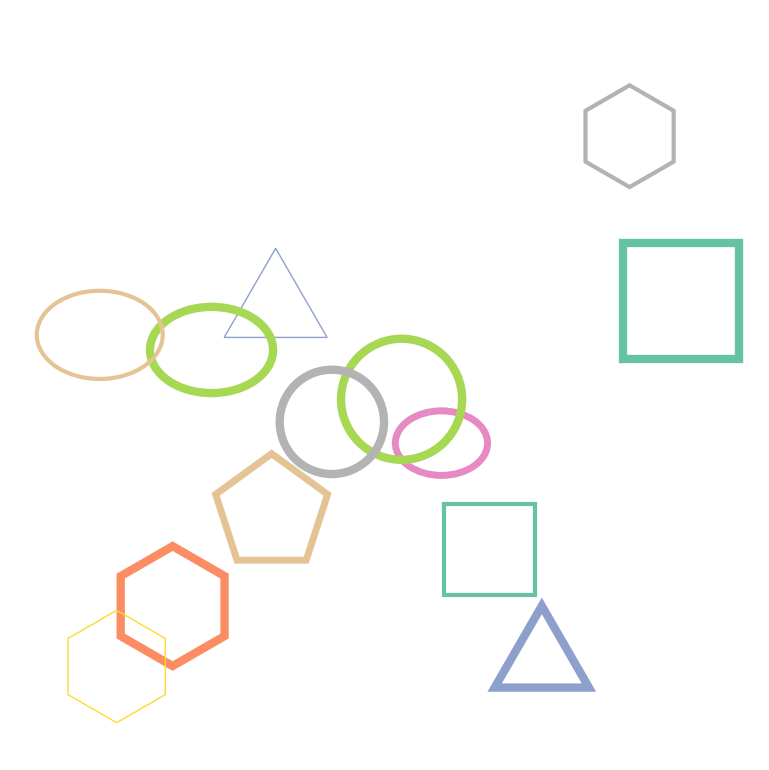[{"shape": "square", "thickness": 3, "radius": 0.38, "center": [0.884, 0.609]}, {"shape": "square", "thickness": 1.5, "radius": 0.3, "center": [0.636, 0.286]}, {"shape": "hexagon", "thickness": 3, "radius": 0.39, "center": [0.224, 0.213]}, {"shape": "triangle", "thickness": 0.5, "radius": 0.39, "center": [0.358, 0.6]}, {"shape": "triangle", "thickness": 3, "radius": 0.35, "center": [0.704, 0.142]}, {"shape": "oval", "thickness": 2.5, "radius": 0.3, "center": [0.573, 0.425]}, {"shape": "oval", "thickness": 3, "radius": 0.4, "center": [0.275, 0.545]}, {"shape": "circle", "thickness": 3, "radius": 0.39, "center": [0.522, 0.481]}, {"shape": "hexagon", "thickness": 0.5, "radius": 0.36, "center": [0.152, 0.134]}, {"shape": "oval", "thickness": 1.5, "radius": 0.41, "center": [0.13, 0.565]}, {"shape": "pentagon", "thickness": 2.5, "radius": 0.38, "center": [0.353, 0.334]}, {"shape": "circle", "thickness": 3, "radius": 0.34, "center": [0.431, 0.452]}, {"shape": "hexagon", "thickness": 1.5, "radius": 0.33, "center": [0.818, 0.823]}]